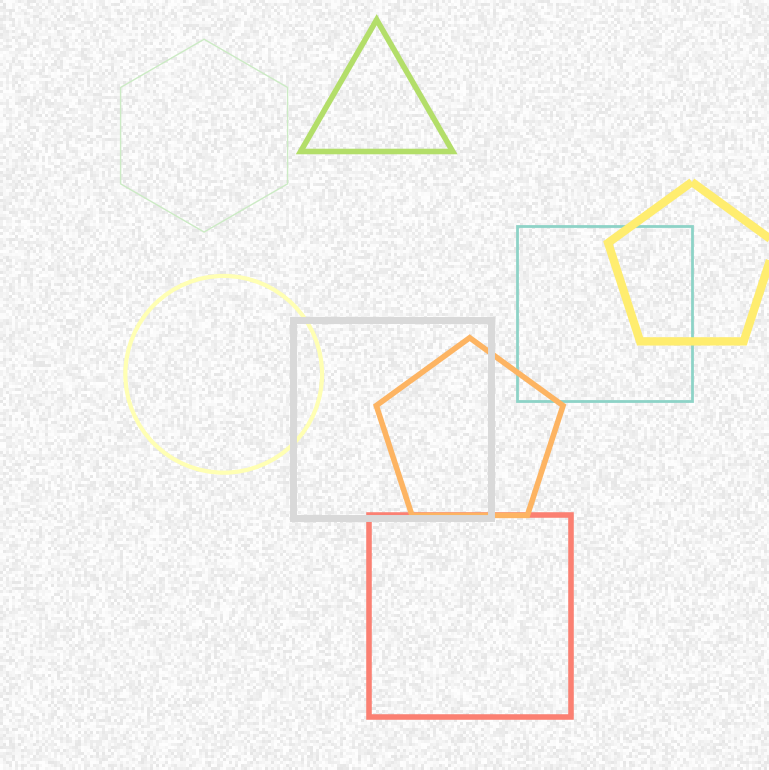[{"shape": "square", "thickness": 1, "radius": 0.57, "center": [0.785, 0.592]}, {"shape": "circle", "thickness": 1.5, "radius": 0.64, "center": [0.291, 0.514]}, {"shape": "square", "thickness": 2, "radius": 0.66, "center": [0.611, 0.2]}, {"shape": "pentagon", "thickness": 2, "radius": 0.64, "center": [0.61, 0.434]}, {"shape": "triangle", "thickness": 2, "radius": 0.57, "center": [0.489, 0.86]}, {"shape": "square", "thickness": 2.5, "radius": 0.64, "center": [0.509, 0.456]}, {"shape": "hexagon", "thickness": 0.5, "radius": 0.63, "center": [0.265, 0.824]}, {"shape": "pentagon", "thickness": 3, "radius": 0.57, "center": [0.899, 0.649]}]